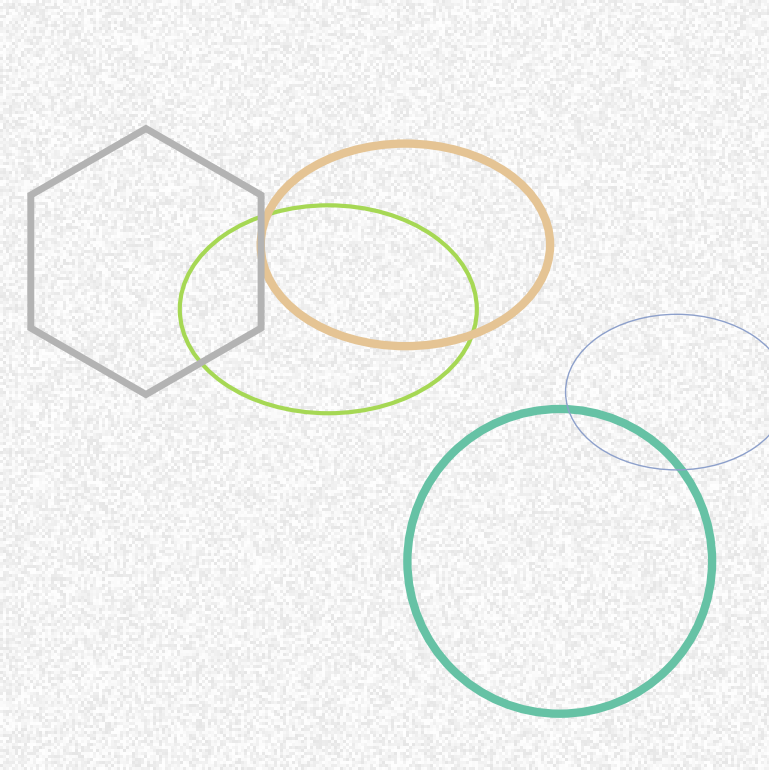[{"shape": "circle", "thickness": 3, "radius": 0.99, "center": [0.727, 0.271]}, {"shape": "oval", "thickness": 0.5, "radius": 0.72, "center": [0.879, 0.491]}, {"shape": "oval", "thickness": 1.5, "radius": 0.96, "center": [0.426, 0.598]}, {"shape": "oval", "thickness": 3, "radius": 0.94, "center": [0.527, 0.682]}, {"shape": "hexagon", "thickness": 2.5, "radius": 0.86, "center": [0.19, 0.66]}]